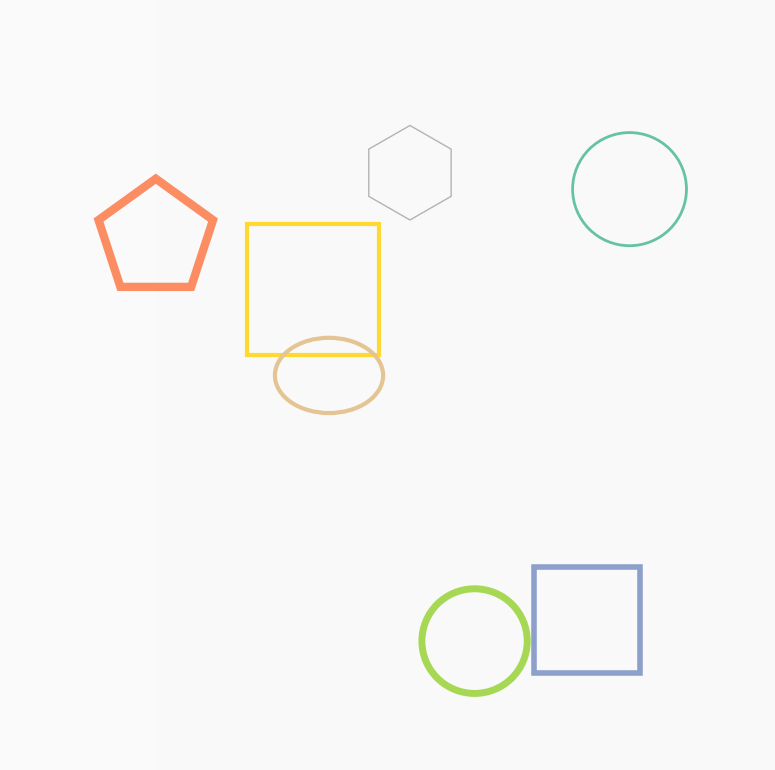[{"shape": "circle", "thickness": 1, "radius": 0.37, "center": [0.812, 0.754]}, {"shape": "pentagon", "thickness": 3, "radius": 0.39, "center": [0.201, 0.69]}, {"shape": "square", "thickness": 2, "radius": 0.34, "center": [0.757, 0.195]}, {"shape": "circle", "thickness": 2.5, "radius": 0.34, "center": [0.612, 0.167]}, {"shape": "square", "thickness": 1.5, "radius": 0.43, "center": [0.404, 0.624]}, {"shape": "oval", "thickness": 1.5, "radius": 0.35, "center": [0.425, 0.512]}, {"shape": "hexagon", "thickness": 0.5, "radius": 0.31, "center": [0.529, 0.776]}]